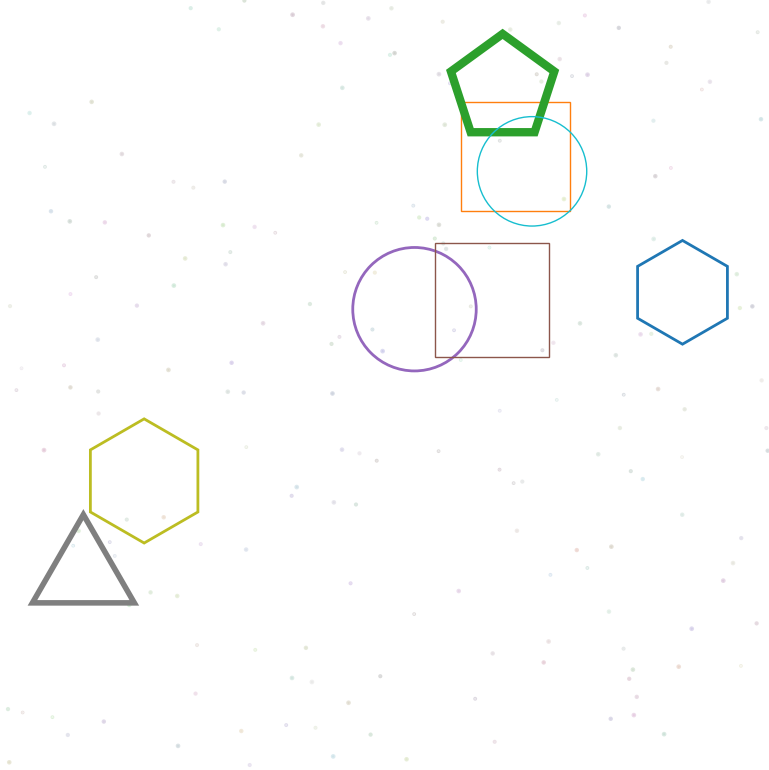[{"shape": "hexagon", "thickness": 1, "radius": 0.34, "center": [0.886, 0.62]}, {"shape": "square", "thickness": 0.5, "radius": 0.35, "center": [0.669, 0.797]}, {"shape": "pentagon", "thickness": 3, "radius": 0.35, "center": [0.653, 0.885]}, {"shape": "circle", "thickness": 1, "radius": 0.4, "center": [0.538, 0.598]}, {"shape": "square", "thickness": 0.5, "radius": 0.37, "center": [0.639, 0.61]}, {"shape": "triangle", "thickness": 2, "radius": 0.38, "center": [0.108, 0.255]}, {"shape": "hexagon", "thickness": 1, "radius": 0.4, "center": [0.187, 0.375]}, {"shape": "circle", "thickness": 0.5, "radius": 0.36, "center": [0.691, 0.777]}]